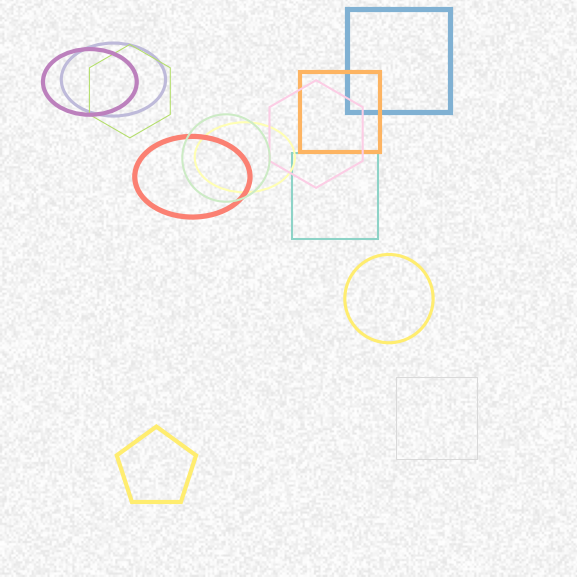[{"shape": "square", "thickness": 1, "radius": 0.37, "center": [0.58, 0.66]}, {"shape": "oval", "thickness": 1, "radius": 0.43, "center": [0.424, 0.727]}, {"shape": "oval", "thickness": 1.5, "radius": 0.45, "center": [0.196, 0.861]}, {"shape": "oval", "thickness": 2.5, "radius": 0.5, "center": [0.333, 0.693]}, {"shape": "square", "thickness": 2.5, "radius": 0.45, "center": [0.691, 0.895]}, {"shape": "square", "thickness": 2, "radius": 0.35, "center": [0.588, 0.805]}, {"shape": "hexagon", "thickness": 0.5, "radius": 0.4, "center": [0.225, 0.841]}, {"shape": "hexagon", "thickness": 1, "radius": 0.47, "center": [0.547, 0.767]}, {"shape": "square", "thickness": 0.5, "radius": 0.35, "center": [0.756, 0.275]}, {"shape": "oval", "thickness": 2, "radius": 0.41, "center": [0.156, 0.857]}, {"shape": "circle", "thickness": 1, "radius": 0.38, "center": [0.391, 0.726]}, {"shape": "circle", "thickness": 1.5, "radius": 0.38, "center": [0.674, 0.482]}, {"shape": "pentagon", "thickness": 2, "radius": 0.36, "center": [0.271, 0.188]}]